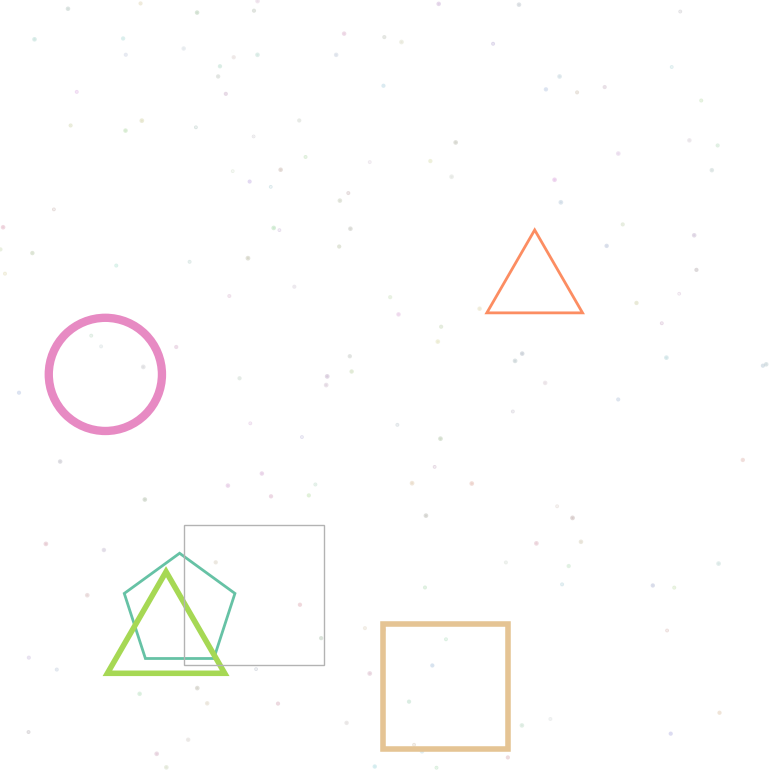[{"shape": "pentagon", "thickness": 1, "radius": 0.38, "center": [0.233, 0.206]}, {"shape": "triangle", "thickness": 1, "radius": 0.36, "center": [0.694, 0.63]}, {"shape": "circle", "thickness": 3, "radius": 0.37, "center": [0.137, 0.514]}, {"shape": "triangle", "thickness": 2, "radius": 0.44, "center": [0.216, 0.17]}, {"shape": "square", "thickness": 2, "radius": 0.41, "center": [0.579, 0.108]}, {"shape": "square", "thickness": 0.5, "radius": 0.45, "center": [0.329, 0.228]}]